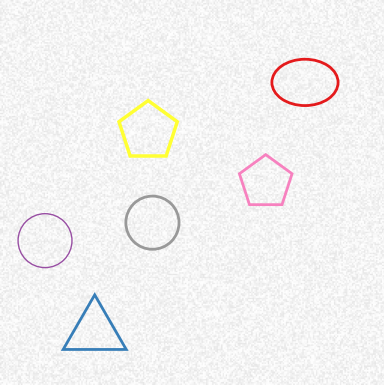[{"shape": "oval", "thickness": 2, "radius": 0.43, "center": [0.792, 0.786]}, {"shape": "triangle", "thickness": 2, "radius": 0.47, "center": [0.246, 0.14]}, {"shape": "circle", "thickness": 1, "radius": 0.35, "center": [0.117, 0.375]}, {"shape": "pentagon", "thickness": 2.5, "radius": 0.4, "center": [0.385, 0.659]}, {"shape": "pentagon", "thickness": 2, "radius": 0.36, "center": [0.69, 0.527]}, {"shape": "circle", "thickness": 2, "radius": 0.35, "center": [0.396, 0.422]}]